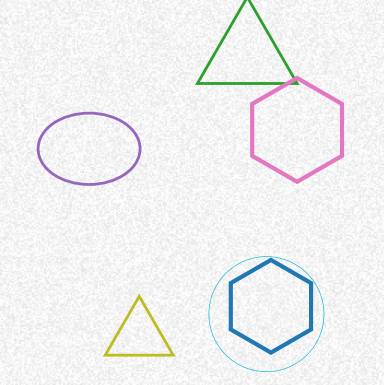[{"shape": "hexagon", "thickness": 3, "radius": 0.6, "center": [0.704, 0.204]}, {"shape": "triangle", "thickness": 2, "radius": 0.75, "center": [0.642, 0.858]}, {"shape": "oval", "thickness": 2, "radius": 0.66, "center": [0.231, 0.613]}, {"shape": "hexagon", "thickness": 3, "radius": 0.67, "center": [0.772, 0.663]}, {"shape": "triangle", "thickness": 2, "radius": 0.51, "center": [0.362, 0.128]}, {"shape": "circle", "thickness": 0.5, "radius": 0.75, "center": [0.692, 0.184]}]